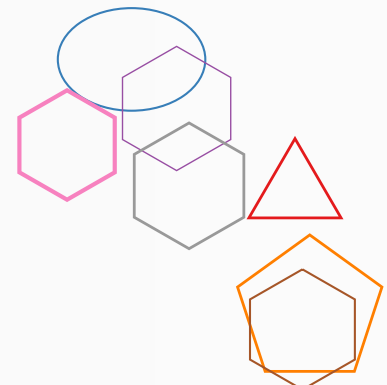[{"shape": "triangle", "thickness": 2, "radius": 0.69, "center": [0.761, 0.503]}, {"shape": "oval", "thickness": 1.5, "radius": 0.95, "center": [0.34, 0.846]}, {"shape": "hexagon", "thickness": 1, "radius": 0.81, "center": [0.456, 0.718]}, {"shape": "pentagon", "thickness": 2, "radius": 0.98, "center": [0.799, 0.194]}, {"shape": "hexagon", "thickness": 1.5, "radius": 0.78, "center": [0.78, 0.144]}, {"shape": "hexagon", "thickness": 3, "radius": 0.71, "center": [0.173, 0.623]}, {"shape": "hexagon", "thickness": 2, "radius": 0.82, "center": [0.488, 0.517]}]